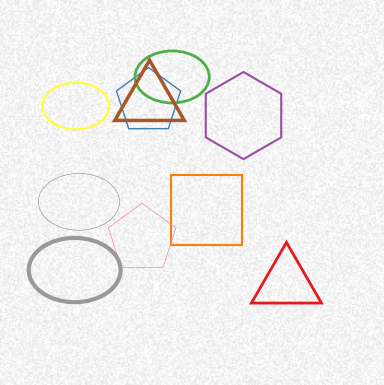[{"shape": "triangle", "thickness": 2, "radius": 0.53, "center": [0.744, 0.265]}, {"shape": "pentagon", "thickness": 1, "radius": 0.44, "center": [0.386, 0.737]}, {"shape": "oval", "thickness": 2, "radius": 0.48, "center": [0.447, 0.8]}, {"shape": "hexagon", "thickness": 1.5, "radius": 0.57, "center": [0.632, 0.7]}, {"shape": "square", "thickness": 1.5, "radius": 0.46, "center": [0.536, 0.454]}, {"shape": "oval", "thickness": 1.5, "radius": 0.43, "center": [0.197, 0.725]}, {"shape": "triangle", "thickness": 2.5, "radius": 0.52, "center": [0.388, 0.739]}, {"shape": "pentagon", "thickness": 0.5, "radius": 0.46, "center": [0.369, 0.38]}, {"shape": "oval", "thickness": 0.5, "radius": 0.53, "center": [0.205, 0.476]}, {"shape": "oval", "thickness": 3, "radius": 0.6, "center": [0.194, 0.299]}]